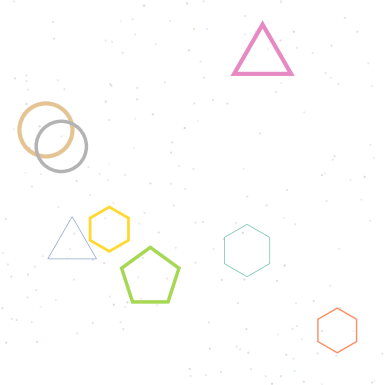[{"shape": "hexagon", "thickness": 0.5, "radius": 0.34, "center": [0.642, 0.349]}, {"shape": "hexagon", "thickness": 1, "radius": 0.29, "center": [0.876, 0.142]}, {"shape": "triangle", "thickness": 0.5, "radius": 0.37, "center": [0.187, 0.364]}, {"shape": "triangle", "thickness": 3, "radius": 0.43, "center": [0.682, 0.851]}, {"shape": "pentagon", "thickness": 2.5, "radius": 0.39, "center": [0.39, 0.279]}, {"shape": "hexagon", "thickness": 2, "radius": 0.29, "center": [0.284, 0.405]}, {"shape": "circle", "thickness": 3, "radius": 0.34, "center": [0.119, 0.663]}, {"shape": "circle", "thickness": 2.5, "radius": 0.33, "center": [0.159, 0.62]}]